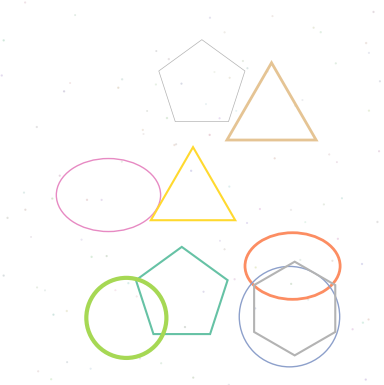[{"shape": "pentagon", "thickness": 1.5, "radius": 0.63, "center": [0.472, 0.234]}, {"shape": "oval", "thickness": 2, "radius": 0.62, "center": [0.76, 0.309]}, {"shape": "circle", "thickness": 1, "radius": 0.65, "center": [0.752, 0.178]}, {"shape": "oval", "thickness": 1, "radius": 0.68, "center": [0.282, 0.493]}, {"shape": "circle", "thickness": 3, "radius": 0.52, "center": [0.328, 0.174]}, {"shape": "triangle", "thickness": 1.5, "radius": 0.63, "center": [0.501, 0.491]}, {"shape": "triangle", "thickness": 2, "radius": 0.67, "center": [0.705, 0.703]}, {"shape": "pentagon", "thickness": 0.5, "radius": 0.59, "center": [0.524, 0.779]}, {"shape": "hexagon", "thickness": 1.5, "radius": 0.61, "center": [0.765, 0.199]}]